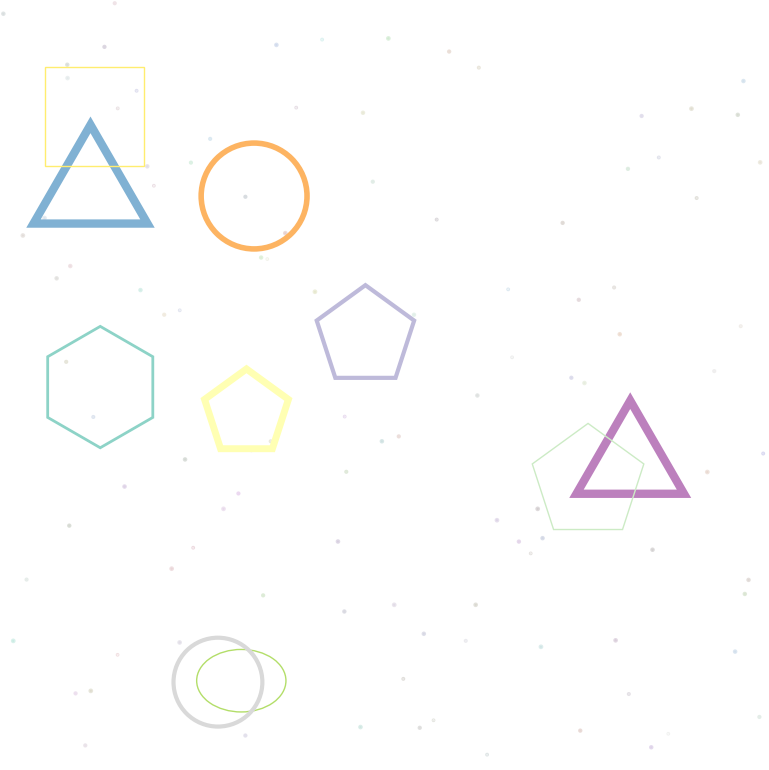[{"shape": "hexagon", "thickness": 1, "radius": 0.39, "center": [0.13, 0.497]}, {"shape": "pentagon", "thickness": 2.5, "radius": 0.29, "center": [0.32, 0.464]}, {"shape": "pentagon", "thickness": 1.5, "radius": 0.33, "center": [0.475, 0.563]}, {"shape": "triangle", "thickness": 3, "radius": 0.43, "center": [0.118, 0.752]}, {"shape": "circle", "thickness": 2, "radius": 0.34, "center": [0.33, 0.745]}, {"shape": "oval", "thickness": 0.5, "radius": 0.29, "center": [0.313, 0.116]}, {"shape": "circle", "thickness": 1.5, "radius": 0.29, "center": [0.283, 0.114]}, {"shape": "triangle", "thickness": 3, "radius": 0.4, "center": [0.818, 0.399]}, {"shape": "pentagon", "thickness": 0.5, "radius": 0.38, "center": [0.764, 0.374]}, {"shape": "square", "thickness": 0.5, "radius": 0.32, "center": [0.123, 0.849]}]